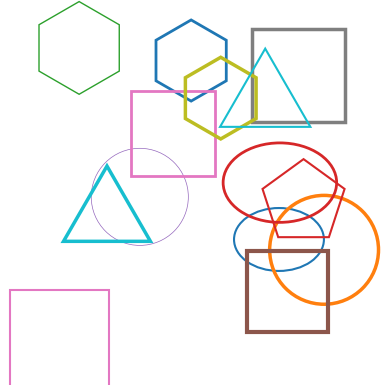[{"shape": "oval", "thickness": 1.5, "radius": 0.58, "center": [0.725, 0.378]}, {"shape": "hexagon", "thickness": 2, "radius": 0.53, "center": [0.496, 0.843]}, {"shape": "circle", "thickness": 2.5, "radius": 0.71, "center": [0.842, 0.351]}, {"shape": "hexagon", "thickness": 1, "radius": 0.6, "center": [0.206, 0.876]}, {"shape": "pentagon", "thickness": 1.5, "radius": 0.56, "center": [0.788, 0.475]}, {"shape": "oval", "thickness": 2, "radius": 0.74, "center": [0.727, 0.526]}, {"shape": "circle", "thickness": 0.5, "radius": 0.63, "center": [0.363, 0.489]}, {"shape": "square", "thickness": 3, "radius": 0.53, "center": [0.747, 0.242]}, {"shape": "square", "thickness": 1.5, "radius": 0.64, "center": [0.154, 0.118]}, {"shape": "square", "thickness": 2, "radius": 0.55, "center": [0.449, 0.654]}, {"shape": "square", "thickness": 2.5, "radius": 0.6, "center": [0.775, 0.804]}, {"shape": "hexagon", "thickness": 2.5, "radius": 0.53, "center": [0.573, 0.745]}, {"shape": "triangle", "thickness": 2.5, "radius": 0.65, "center": [0.278, 0.438]}, {"shape": "triangle", "thickness": 1.5, "radius": 0.68, "center": [0.689, 0.738]}]